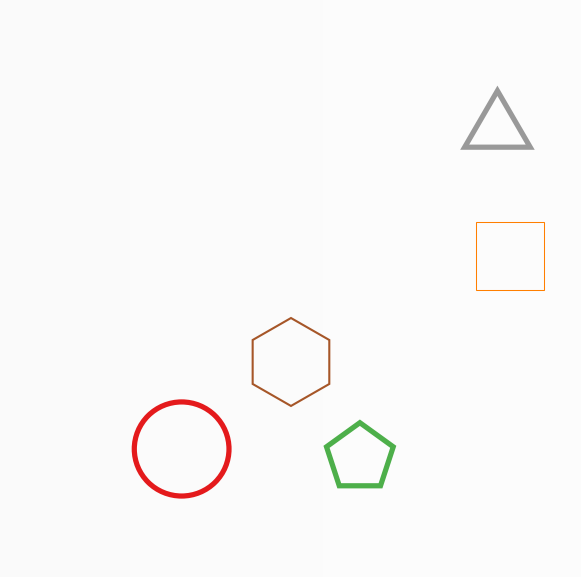[{"shape": "circle", "thickness": 2.5, "radius": 0.41, "center": [0.313, 0.222]}, {"shape": "pentagon", "thickness": 2.5, "radius": 0.3, "center": [0.619, 0.207]}, {"shape": "square", "thickness": 0.5, "radius": 0.29, "center": [0.877, 0.556]}, {"shape": "hexagon", "thickness": 1, "radius": 0.38, "center": [0.501, 0.372]}, {"shape": "triangle", "thickness": 2.5, "radius": 0.33, "center": [0.856, 0.777]}]